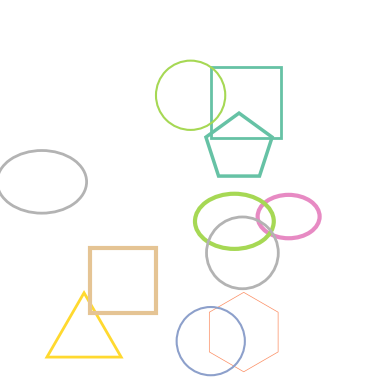[{"shape": "pentagon", "thickness": 2.5, "radius": 0.45, "center": [0.621, 0.616]}, {"shape": "square", "thickness": 2, "radius": 0.46, "center": [0.639, 0.733]}, {"shape": "hexagon", "thickness": 0.5, "radius": 0.52, "center": [0.633, 0.137]}, {"shape": "circle", "thickness": 1.5, "radius": 0.44, "center": [0.547, 0.114]}, {"shape": "oval", "thickness": 3, "radius": 0.4, "center": [0.75, 0.438]}, {"shape": "circle", "thickness": 1.5, "radius": 0.45, "center": [0.495, 0.753]}, {"shape": "oval", "thickness": 3, "radius": 0.51, "center": [0.609, 0.425]}, {"shape": "triangle", "thickness": 2, "radius": 0.56, "center": [0.218, 0.128]}, {"shape": "square", "thickness": 3, "radius": 0.42, "center": [0.319, 0.272]}, {"shape": "circle", "thickness": 2, "radius": 0.47, "center": [0.63, 0.343]}, {"shape": "oval", "thickness": 2, "radius": 0.58, "center": [0.109, 0.528]}]